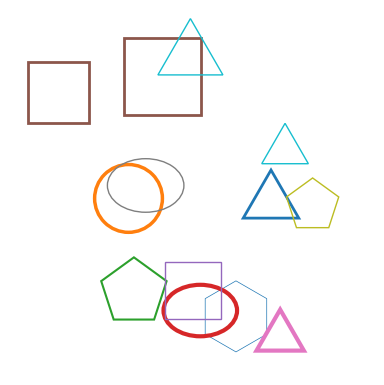[{"shape": "triangle", "thickness": 2, "radius": 0.42, "center": [0.704, 0.475]}, {"shape": "hexagon", "thickness": 0.5, "radius": 0.46, "center": [0.613, 0.178]}, {"shape": "circle", "thickness": 2.5, "radius": 0.44, "center": [0.334, 0.485]}, {"shape": "pentagon", "thickness": 1.5, "radius": 0.45, "center": [0.348, 0.242]}, {"shape": "oval", "thickness": 3, "radius": 0.48, "center": [0.52, 0.193]}, {"shape": "square", "thickness": 1, "radius": 0.36, "center": [0.502, 0.246]}, {"shape": "square", "thickness": 2, "radius": 0.4, "center": [0.151, 0.759]}, {"shape": "square", "thickness": 2, "radius": 0.5, "center": [0.422, 0.802]}, {"shape": "triangle", "thickness": 3, "radius": 0.35, "center": [0.728, 0.125]}, {"shape": "oval", "thickness": 1, "radius": 0.5, "center": [0.378, 0.518]}, {"shape": "pentagon", "thickness": 1, "radius": 0.36, "center": [0.812, 0.466]}, {"shape": "triangle", "thickness": 1, "radius": 0.49, "center": [0.495, 0.854]}, {"shape": "triangle", "thickness": 1, "radius": 0.35, "center": [0.74, 0.61]}]